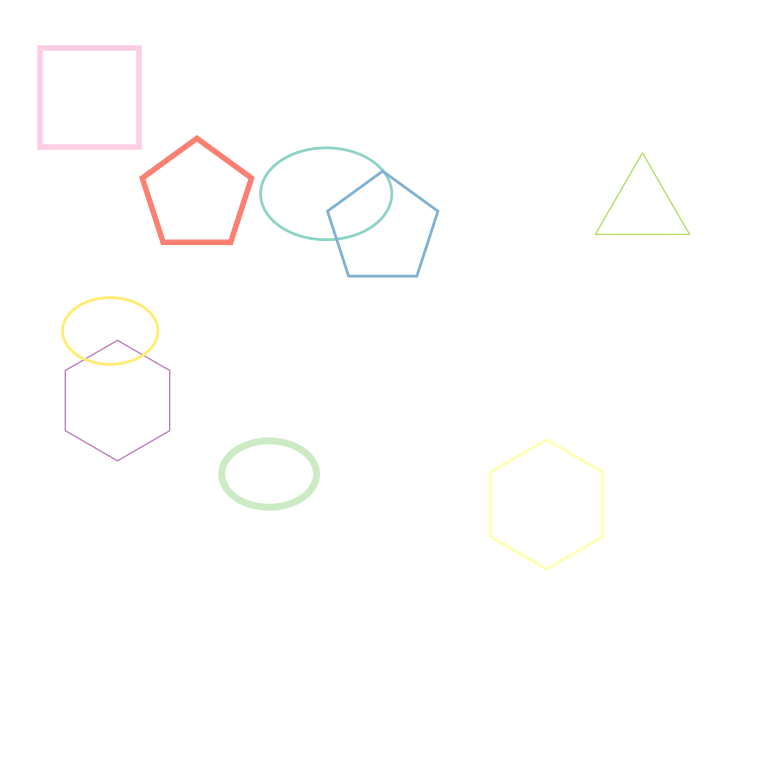[{"shape": "oval", "thickness": 1, "radius": 0.43, "center": [0.424, 0.748]}, {"shape": "hexagon", "thickness": 1, "radius": 0.42, "center": [0.71, 0.345]}, {"shape": "pentagon", "thickness": 2, "radius": 0.37, "center": [0.256, 0.746]}, {"shape": "pentagon", "thickness": 1, "radius": 0.38, "center": [0.497, 0.702]}, {"shape": "triangle", "thickness": 0.5, "radius": 0.35, "center": [0.834, 0.731]}, {"shape": "square", "thickness": 2, "radius": 0.32, "center": [0.116, 0.873]}, {"shape": "hexagon", "thickness": 0.5, "radius": 0.39, "center": [0.153, 0.48]}, {"shape": "oval", "thickness": 2.5, "radius": 0.31, "center": [0.35, 0.384]}, {"shape": "oval", "thickness": 1, "radius": 0.31, "center": [0.143, 0.57]}]